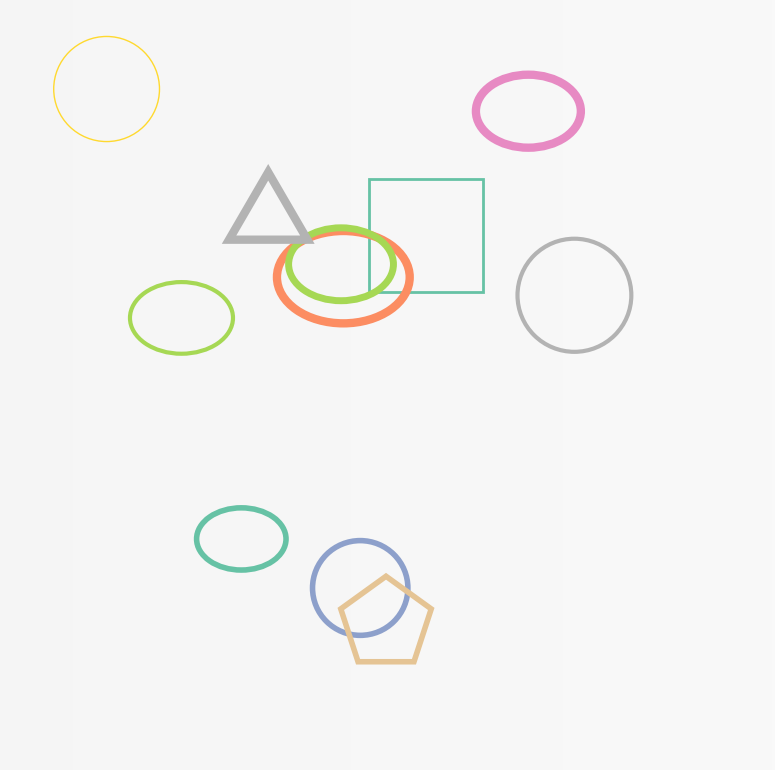[{"shape": "square", "thickness": 1, "radius": 0.37, "center": [0.55, 0.694]}, {"shape": "oval", "thickness": 2, "radius": 0.29, "center": [0.311, 0.3]}, {"shape": "oval", "thickness": 3, "radius": 0.43, "center": [0.443, 0.64]}, {"shape": "circle", "thickness": 2, "radius": 0.31, "center": [0.465, 0.236]}, {"shape": "oval", "thickness": 3, "radius": 0.34, "center": [0.682, 0.856]}, {"shape": "oval", "thickness": 1.5, "radius": 0.33, "center": [0.234, 0.587]}, {"shape": "oval", "thickness": 2.5, "radius": 0.34, "center": [0.44, 0.657]}, {"shape": "circle", "thickness": 0.5, "radius": 0.34, "center": [0.138, 0.884]}, {"shape": "pentagon", "thickness": 2, "radius": 0.31, "center": [0.498, 0.19]}, {"shape": "circle", "thickness": 1.5, "radius": 0.37, "center": [0.741, 0.617]}, {"shape": "triangle", "thickness": 3, "radius": 0.29, "center": [0.346, 0.718]}]